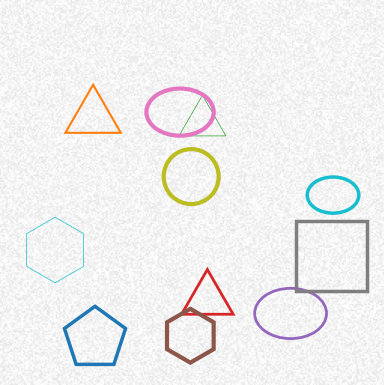[{"shape": "pentagon", "thickness": 2.5, "radius": 0.42, "center": [0.247, 0.121]}, {"shape": "triangle", "thickness": 1.5, "radius": 0.42, "center": [0.242, 0.697]}, {"shape": "triangle", "thickness": 0.5, "radius": 0.35, "center": [0.526, 0.682]}, {"shape": "triangle", "thickness": 2, "radius": 0.39, "center": [0.539, 0.222]}, {"shape": "oval", "thickness": 2, "radius": 0.47, "center": [0.755, 0.186]}, {"shape": "hexagon", "thickness": 3, "radius": 0.35, "center": [0.494, 0.128]}, {"shape": "oval", "thickness": 3, "radius": 0.44, "center": [0.468, 0.709]}, {"shape": "square", "thickness": 2.5, "radius": 0.46, "center": [0.861, 0.335]}, {"shape": "circle", "thickness": 3, "radius": 0.36, "center": [0.497, 0.541]}, {"shape": "hexagon", "thickness": 0.5, "radius": 0.43, "center": [0.143, 0.351]}, {"shape": "oval", "thickness": 2.5, "radius": 0.34, "center": [0.865, 0.493]}]